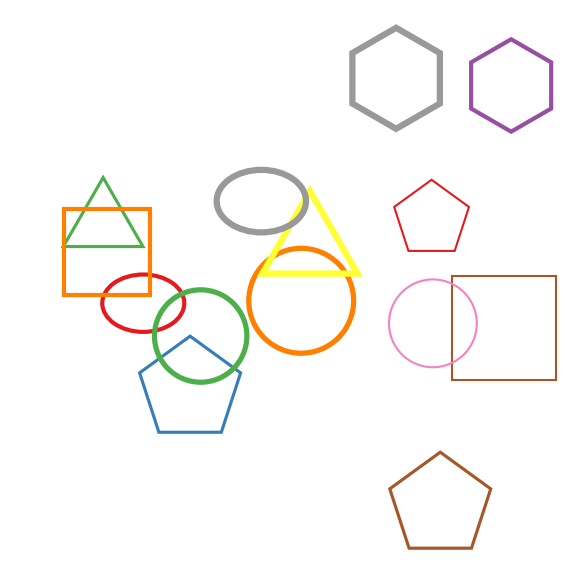[{"shape": "pentagon", "thickness": 1, "radius": 0.34, "center": [0.747, 0.62]}, {"shape": "oval", "thickness": 2, "radius": 0.35, "center": [0.248, 0.474]}, {"shape": "pentagon", "thickness": 1.5, "radius": 0.46, "center": [0.329, 0.325]}, {"shape": "circle", "thickness": 2.5, "radius": 0.4, "center": [0.347, 0.417]}, {"shape": "triangle", "thickness": 1.5, "radius": 0.4, "center": [0.179, 0.612]}, {"shape": "hexagon", "thickness": 2, "radius": 0.4, "center": [0.885, 0.851]}, {"shape": "square", "thickness": 2, "radius": 0.37, "center": [0.185, 0.562]}, {"shape": "circle", "thickness": 2.5, "radius": 0.45, "center": [0.522, 0.478]}, {"shape": "triangle", "thickness": 3, "radius": 0.48, "center": [0.537, 0.573]}, {"shape": "square", "thickness": 1, "radius": 0.45, "center": [0.873, 0.431]}, {"shape": "pentagon", "thickness": 1.5, "radius": 0.46, "center": [0.762, 0.124]}, {"shape": "circle", "thickness": 1, "radius": 0.38, "center": [0.75, 0.439]}, {"shape": "hexagon", "thickness": 3, "radius": 0.44, "center": [0.686, 0.864]}, {"shape": "oval", "thickness": 3, "radius": 0.39, "center": [0.453, 0.651]}]